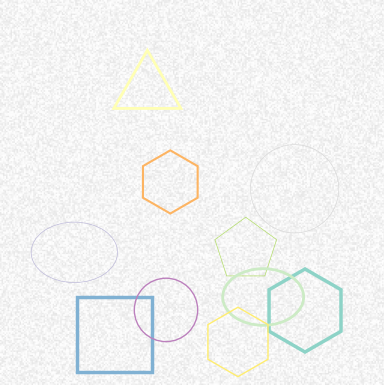[{"shape": "hexagon", "thickness": 2.5, "radius": 0.54, "center": [0.792, 0.194]}, {"shape": "triangle", "thickness": 2, "radius": 0.5, "center": [0.383, 0.769]}, {"shape": "oval", "thickness": 0.5, "radius": 0.56, "center": [0.193, 0.345]}, {"shape": "square", "thickness": 2.5, "radius": 0.49, "center": [0.298, 0.13]}, {"shape": "hexagon", "thickness": 1.5, "radius": 0.41, "center": [0.442, 0.527]}, {"shape": "pentagon", "thickness": 0.5, "radius": 0.42, "center": [0.638, 0.352]}, {"shape": "circle", "thickness": 0.5, "radius": 0.57, "center": [0.765, 0.51]}, {"shape": "circle", "thickness": 1, "radius": 0.41, "center": [0.431, 0.195]}, {"shape": "oval", "thickness": 2, "radius": 0.53, "center": [0.684, 0.229]}, {"shape": "hexagon", "thickness": 1, "radius": 0.45, "center": [0.618, 0.112]}]